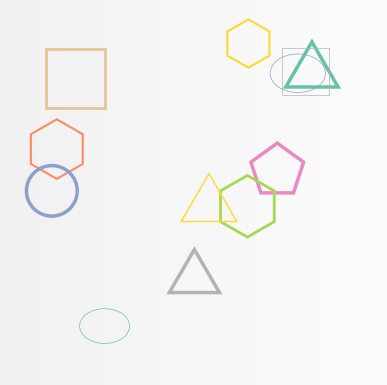[{"shape": "triangle", "thickness": 2.5, "radius": 0.39, "center": [0.805, 0.813]}, {"shape": "oval", "thickness": 0.5, "radius": 0.32, "center": [0.27, 0.153]}, {"shape": "hexagon", "thickness": 1.5, "radius": 0.39, "center": [0.147, 0.613]}, {"shape": "circle", "thickness": 2.5, "radius": 0.33, "center": [0.134, 0.504]}, {"shape": "oval", "thickness": 0.5, "radius": 0.36, "center": [0.769, 0.81]}, {"shape": "pentagon", "thickness": 2.5, "radius": 0.36, "center": [0.715, 0.557]}, {"shape": "hexagon", "thickness": 2, "radius": 0.4, "center": [0.638, 0.464]}, {"shape": "hexagon", "thickness": 1.5, "radius": 0.31, "center": [0.641, 0.887]}, {"shape": "triangle", "thickness": 1, "radius": 0.41, "center": [0.539, 0.466]}, {"shape": "square", "thickness": 2, "radius": 0.38, "center": [0.195, 0.796]}, {"shape": "triangle", "thickness": 2.5, "radius": 0.37, "center": [0.502, 0.277]}, {"shape": "square", "thickness": 0.5, "radius": 0.3, "center": [0.789, 0.814]}]